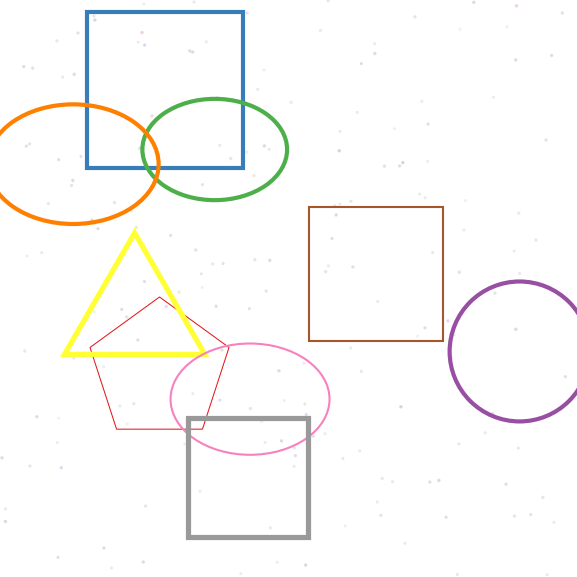[{"shape": "pentagon", "thickness": 0.5, "radius": 0.63, "center": [0.276, 0.358]}, {"shape": "square", "thickness": 2, "radius": 0.68, "center": [0.286, 0.843]}, {"shape": "oval", "thickness": 2, "radius": 0.63, "center": [0.372, 0.74]}, {"shape": "circle", "thickness": 2, "radius": 0.61, "center": [0.9, 0.391]}, {"shape": "oval", "thickness": 2, "radius": 0.74, "center": [0.127, 0.715]}, {"shape": "triangle", "thickness": 2.5, "radius": 0.7, "center": [0.233, 0.456]}, {"shape": "square", "thickness": 1, "radius": 0.58, "center": [0.651, 0.525]}, {"shape": "oval", "thickness": 1, "radius": 0.69, "center": [0.433, 0.308]}, {"shape": "square", "thickness": 2.5, "radius": 0.52, "center": [0.429, 0.172]}]